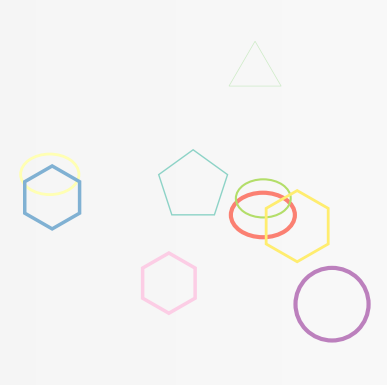[{"shape": "pentagon", "thickness": 1, "radius": 0.47, "center": [0.498, 0.518]}, {"shape": "oval", "thickness": 2, "radius": 0.38, "center": [0.128, 0.547]}, {"shape": "oval", "thickness": 3, "radius": 0.41, "center": [0.678, 0.442]}, {"shape": "hexagon", "thickness": 2.5, "radius": 0.41, "center": [0.135, 0.487]}, {"shape": "oval", "thickness": 1.5, "radius": 0.35, "center": [0.679, 0.485]}, {"shape": "hexagon", "thickness": 2.5, "radius": 0.39, "center": [0.436, 0.265]}, {"shape": "circle", "thickness": 3, "radius": 0.47, "center": [0.857, 0.21]}, {"shape": "triangle", "thickness": 0.5, "radius": 0.39, "center": [0.658, 0.815]}, {"shape": "hexagon", "thickness": 2, "radius": 0.46, "center": [0.767, 0.413]}]